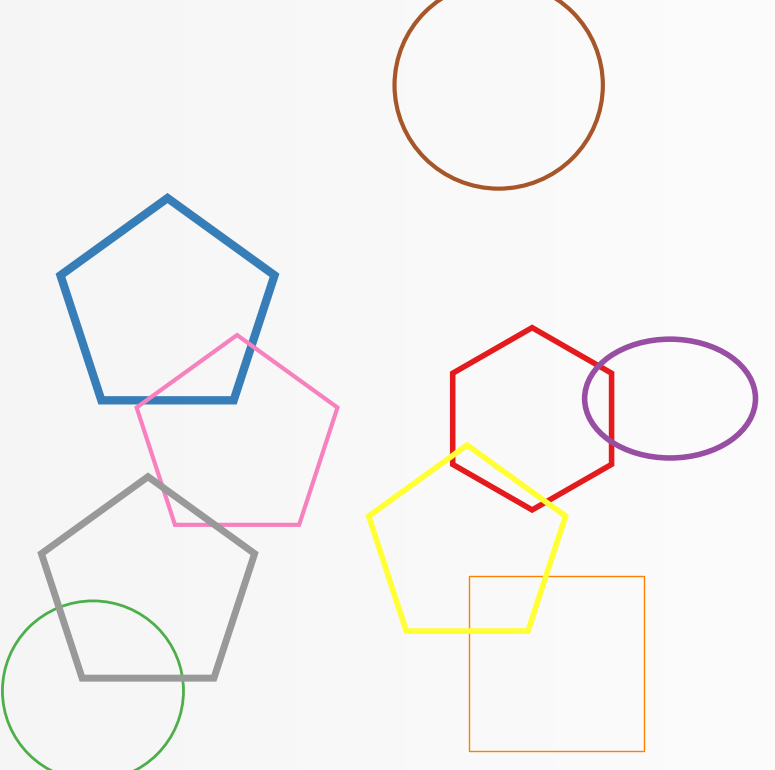[{"shape": "hexagon", "thickness": 2, "radius": 0.59, "center": [0.687, 0.456]}, {"shape": "pentagon", "thickness": 3, "radius": 0.73, "center": [0.216, 0.598]}, {"shape": "circle", "thickness": 1, "radius": 0.58, "center": [0.12, 0.103]}, {"shape": "oval", "thickness": 2, "radius": 0.55, "center": [0.865, 0.482]}, {"shape": "square", "thickness": 0.5, "radius": 0.57, "center": [0.718, 0.138]}, {"shape": "pentagon", "thickness": 2, "radius": 0.67, "center": [0.603, 0.288]}, {"shape": "circle", "thickness": 1.5, "radius": 0.67, "center": [0.643, 0.889]}, {"shape": "pentagon", "thickness": 1.5, "radius": 0.68, "center": [0.306, 0.429]}, {"shape": "pentagon", "thickness": 2.5, "radius": 0.72, "center": [0.191, 0.236]}]